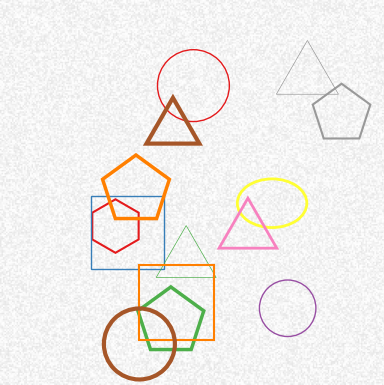[{"shape": "circle", "thickness": 1, "radius": 0.47, "center": [0.502, 0.778]}, {"shape": "hexagon", "thickness": 1.5, "radius": 0.35, "center": [0.3, 0.413]}, {"shape": "square", "thickness": 1, "radius": 0.47, "center": [0.331, 0.397]}, {"shape": "triangle", "thickness": 0.5, "radius": 0.45, "center": [0.484, 0.324]}, {"shape": "pentagon", "thickness": 2.5, "radius": 0.45, "center": [0.444, 0.165]}, {"shape": "circle", "thickness": 1, "radius": 0.37, "center": [0.747, 0.199]}, {"shape": "square", "thickness": 1.5, "radius": 0.49, "center": [0.458, 0.214]}, {"shape": "pentagon", "thickness": 2.5, "radius": 0.46, "center": [0.353, 0.506]}, {"shape": "oval", "thickness": 2, "radius": 0.45, "center": [0.707, 0.472]}, {"shape": "triangle", "thickness": 3, "radius": 0.4, "center": [0.449, 0.667]}, {"shape": "circle", "thickness": 3, "radius": 0.46, "center": [0.362, 0.107]}, {"shape": "triangle", "thickness": 2, "radius": 0.43, "center": [0.644, 0.399]}, {"shape": "triangle", "thickness": 0.5, "radius": 0.47, "center": [0.798, 0.802]}, {"shape": "pentagon", "thickness": 1.5, "radius": 0.39, "center": [0.887, 0.704]}]